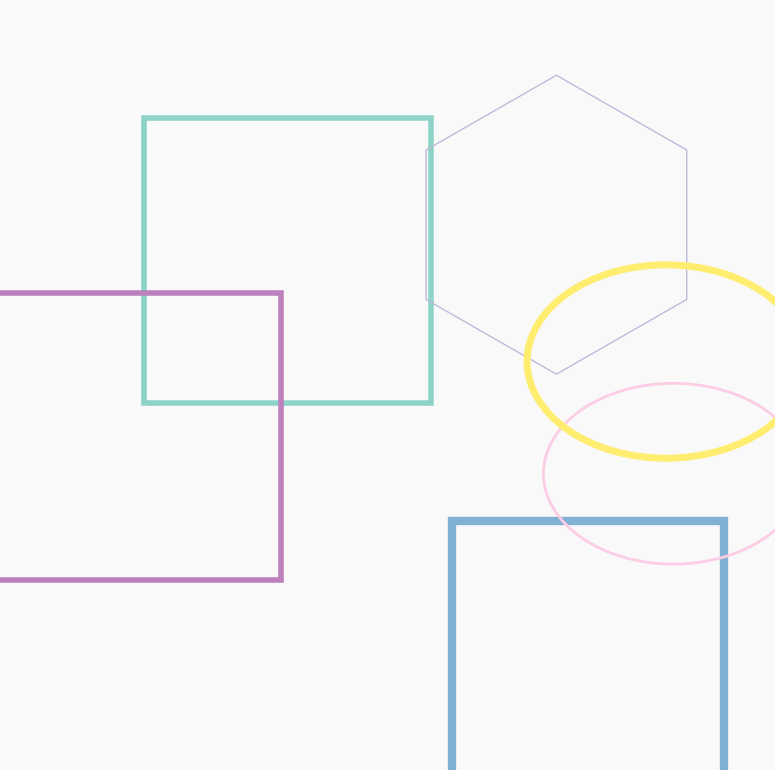[{"shape": "square", "thickness": 2, "radius": 0.93, "center": [0.371, 0.662]}, {"shape": "hexagon", "thickness": 0.5, "radius": 0.97, "center": [0.718, 0.708]}, {"shape": "square", "thickness": 3, "radius": 0.88, "center": [0.759, 0.148]}, {"shape": "oval", "thickness": 1, "radius": 0.84, "center": [0.869, 0.385]}, {"shape": "square", "thickness": 2, "radius": 0.93, "center": [0.176, 0.434]}, {"shape": "oval", "thickness": 2.5, "radius": 0.9, "center": [0.859, 0.53]}]